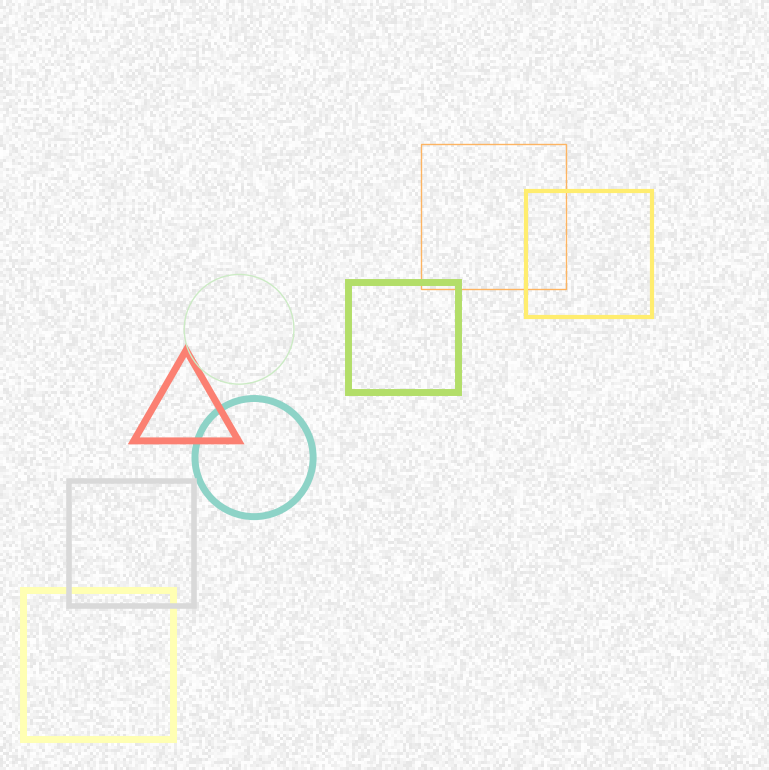[{"shape": "circle", "thickness": 2.5, "radius": 0.38, "center": [0.33, 0.406]}, {"shape": "square", "thickness": 2.5, "radius": 0.49, "center": [0.127, 0.137]}, {"shape": "triangle", "thickness": 2.5, "radius": 0.39, "center": [0.242, 0.467]}, {"shape": "square", "thickness": 0.5, "radius": 0.47, "center": [0.641, 0.719]}, {"shape": "square", "thickness": 2.5, "radius": 0.35, "center": [0.523, 0.562]}, {"shape": "square", "thickness": 2, "radius": 0.41, "center": [0.17, 0.294]}, {"shape": "circle", "thickness": 0.5, "radius": 0.36, "center": [0.311, 0.572]}, {"shape": "square", "thickness": 1.5, "radius": 0.41, "center": [0.765, 0.67]}]